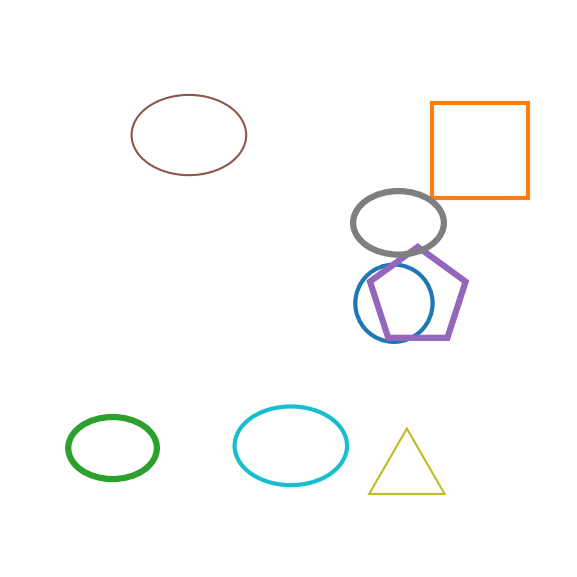[{"shape": "circle", "thickness": 2, "radius": 0.33, "center": [0.682, 0.474]}, {"shape": "square", "thickness": 2, "radius": 0.41, "center": [0.832, 0.738]}, {"shape": "oval", "thickness": 3, "radius": 0.38, "center": [0.195, 0.223]}, {"shape": "pentagon", "thickness": 3, "radius": 0.44, "center": [0.723, 0.485]}, {"shape": "oval", "thickness": 1, "radius": 0.5, "center": [0.327, 0.765]}, {"shape": "oval", "thickness": 3, "radius": 0.39, "center": [0.69, 0.613]}, {"shape": "triangle", "thickness": 1, "radius": 0.38, "center": [0.705, 0.182]}, {"shape": "oval", "thickness": 2, "radius": 0.49, "center": [0.504, 0.227]}]